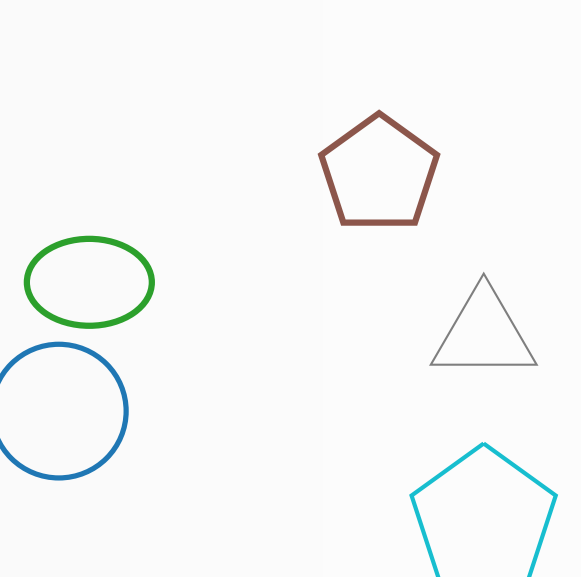[{"shape": "circle", "thickness": 2.5, "radius": 0.58, "center": [0.101, 0.287]}, {"shape": "oval", "thickness": 3, "radius": 0.54, "center": [0.154, 0.51]}, {"shape": "pentagon", "thickness": 3, "radius": 0.52, "center": [0.652, 0.698]}, {"shape": "triangle", "thickness": 1, "radius": 0.53, "center": [0.832, 0.42]}, {"shape": "pentagon", "thickness": 2, "radius": 0.65, "center": [0.832, 0.101]}]